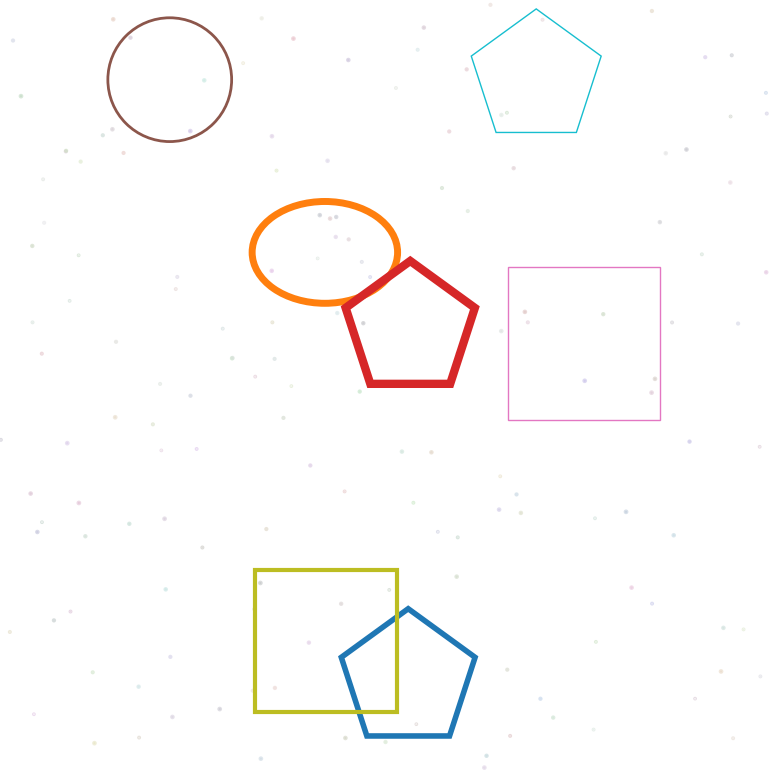[{"shape": "pentagon", "thickness": 2, "radius": 0.46, "center": [0.53, 0.118]}, {"shape": "oval", "thickness": 2.5, "radius": 0.47, "center": [0.422, 0.672]}, {"shape": "pentagon", "thickness": 3, "radius": 0.44, "center": [0.533, 0.573]}, {"shape": "circle", "thickness": 1, "radius": 0.4, "center": [0.22, 0.897]}, {"shape": "square", "thickness": 0.5, "radius": 0.5, "center": [0.758, 0.554]}, {"shape": "square", "thickness": 1.5, "radius": 0.46, "center": [0.423, 0.168]}, {"shape": "pentagon", "thickness": 0.5, "radius": 0.44, "center": [0.696, 0.9]}]